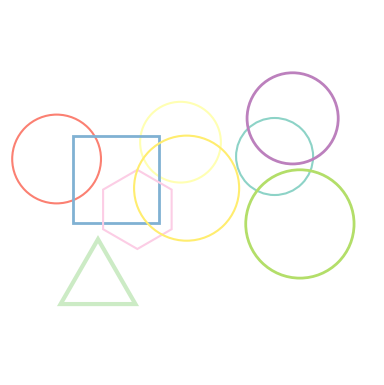[{"shape": "circle", "thickness": 1.5, "radius": 0.5, "center": [0.713, 0.594]}, {"shape": "circle", "thickness": 1.5, "radius": 0.52, "center": [0.469, 0.631]}, {"shape": "circle", "thickness": 1.5, "radius": 0.58, "center": [0.147, 0.587]}, {"shape": "square", "thickness": 2, "radius": 0.56, "center": [0.3, 0.534]}, {"shape": "circle", "thickness": 2, "radius": 0.7, "center": [0.779, 0.418]}, {"shape": "hexagon", "thickness": 1.5, "radius": 0.51, "center": [0.357, 0.456]}, {"shape": "circle", "thickness": 2, "radius": 0.59, "center": [0.76, 0.693]}, {"shape": "triangle", "thickness": 3, "radius": 0.56, "center": [0.255, 0.266]}, {"shape": "circle", "thickness": 1.5, "radius": 0.68, "center": [0.485, 0.511]}]